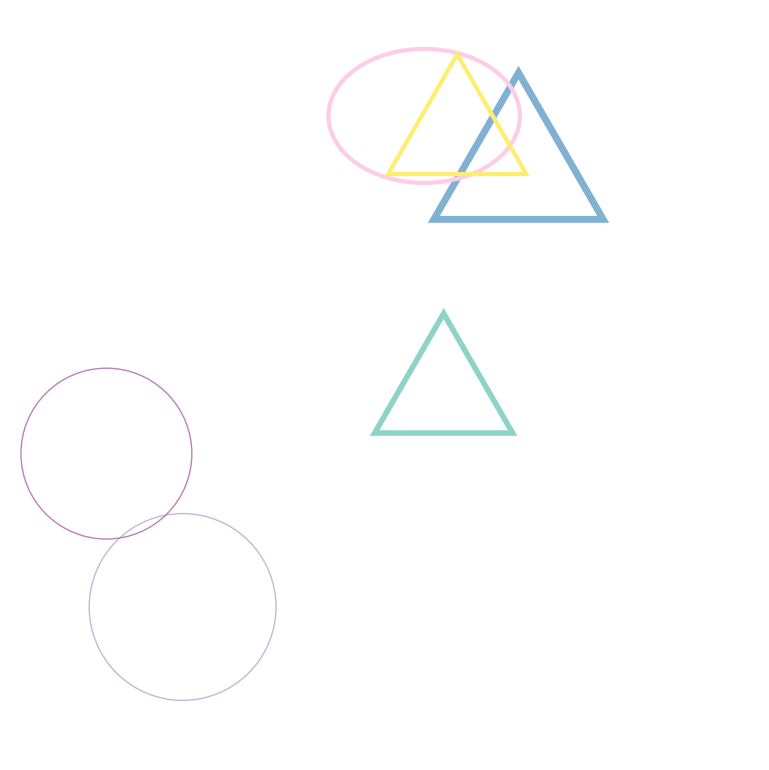[{"shape": "triangle", "thickness": 2, "radius": 0.52, "center": [0.576, 0.489]}, {"shape": "circle", "thickness": 0.5, "radius": 0.61, "center": [0.237, 0.212]}, {"shape": "triangle", "thickness": 2.5, "radius": 0.63, "center": [0.673, 0.779]}, {"shape": "oval", "thickness": 1.5, "radius": 0.62, "center": [0.551, 0.849]}, {"shape": "circle", "thickness": 0.5, "radius": 0.55, "center": [0.138, 0.411]}, {"shape": "triangle", "thickness": 1.5, "radius": 0.52, "center": [0.594, 0.826]}]